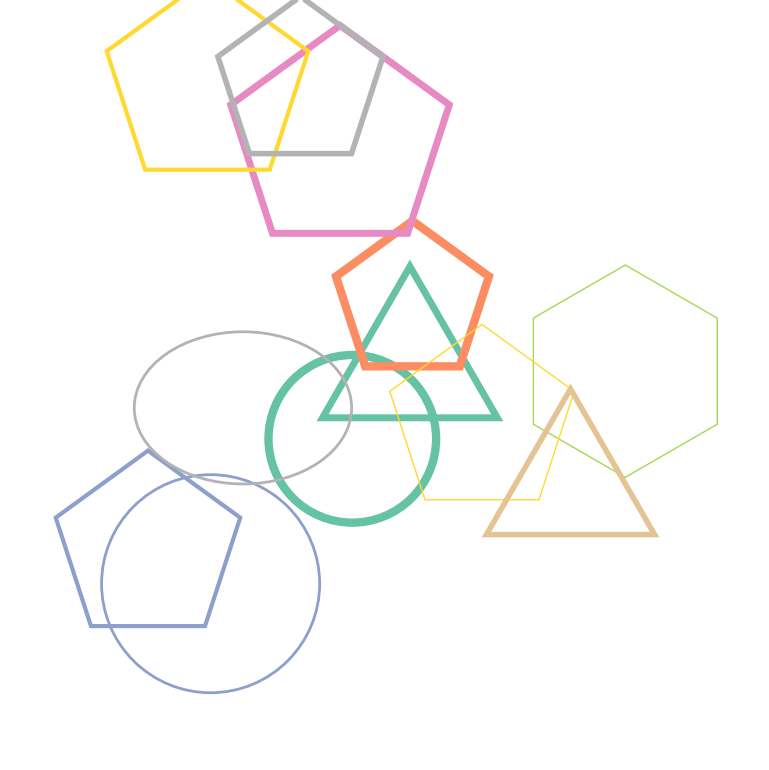[{"shape": "triangle", "thickness": 2.5, "radius": 0.66, "center": [0.532, 0.523]}, {"shape": "circle", "thickness": 3, "radius": 0.54, "center": [0.458, 0.43]}, {"shape": "pentagon", "thickness": 3, "radius": 0.52, "center": [0.536, 0.609]}, {"shape": "circle", "thickness": 1, "radius": 0.71, "center": [0.274, 0.242]}, {"shape": "pentagon", "thickness": 1.5, "radius": 0.63, "center": [0.192, 0.289]}, {"shape": "pentagon", "thickness": 2.5, "radius": 0.75, "center": [0.442, 0.818]}, {"shape": "hexagon", "thickness": 0.5, "radius": 0.69, "center": [0.812, 0.518]}, {"shape": "pentagon", "thickness": 0.5, "radius": 0.63, "center": [0.626, 0.453]}, {"shape": "pentagon", "thickness": 1.5, "radius": 0.69, "center": [0.269, 0.891]}, {"shape": "triangle", "thickness": 2, "radius": 0.63, "center": [0.741, 0.369]}, {"shape": "oval", "thickness": 1, "radius": 0.71, "center": [0.316, 0.47]}, {"shape": "pentagon", "thickness": 2, "radius": 0.56, "center": [0.39, 0.892]}]